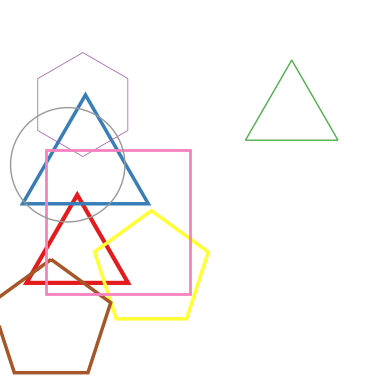[{"shape": "triangle", "thickness": 3, "radius": 0.76, "center": [0.201, 0.341]}, {"shape": "triangle", "thickness": 2.5, "radius": 0.94, "center": [0.222, 0.565]}, {"shape": "triangle", "thickness": 1, "radius": 0.69, "center": [0.758, 0.705]}, {"shape": "hexagon", "thickness": 0.5, "radius": 0.68, "center": [0.215, 0.728]}, {"shape": "pentagon", "thickness": 2.5, "radius": 0.78, "center": [0.393, 0.297]}, {"shape": "pentagon", "thickness": 2.5, "radius": 0.81, "center": [0.133, 0.164]}, {"shape": "square", "thickness": 2, "radius": 0.94, "center": [0.306, 0.422]}, {"shape": "circle", "thickness": 1, "radius": 0.74, "center": [0.176, 0.572]}]